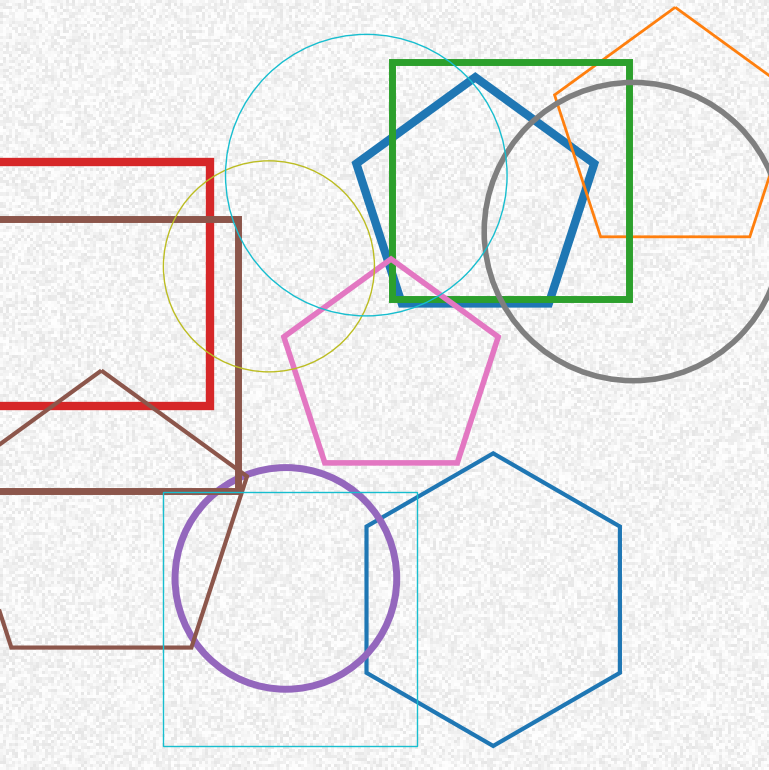[{"shape": "hexagon", "thickness": 1.5, "radius": 0.95, "center": [0.641, 0.221]}, {"shape": "pentagon", "thickness": 3, "radius": 0.81, "center": [0.617, 0.737]}, {"shape": "pentagon", "thickness": 1, "radius": 0.82, "center": [0.877, 0.826]}, {"shape": "square", "thickness": 2.5, "radius": 0.77, "center": [0.662, 0.766]}, {"shape": "square", "thickness": 3, "radius": 0.79, "center": [0.115, 0.631]}, {"shape": "circle", "thickness": 2.5, "radius": 0.72, "center": [0.371, 0.249]}, {"shape": "square", "thickness": 2.5, "radius": 0.88, "center": [0.133, 0.539]}, {"shape": "pentagon", "thickness": 1.5, "radius": 0.99, "center": [0.132, 0.32]}, {"shape": "pentagon", "thickness": 2, "radius": 0.73, "center": [0.508, 0.517]}, {"shape": "circle", "thickness": 2, "radius": 0.97, "center": [0.823, 0.699]}, {"shape": "circle", "thickness": 0.5, "radius": 0.69, "center": [0.349, 0.654]}, {"shape": "square", "thickness": 0.5, "radius": 0.82, "center": [0.377, 0.196]}, {"shape": "circle", "thickness": 0.5, "radius": 0.91, "center": [0.476, 0.773]}]